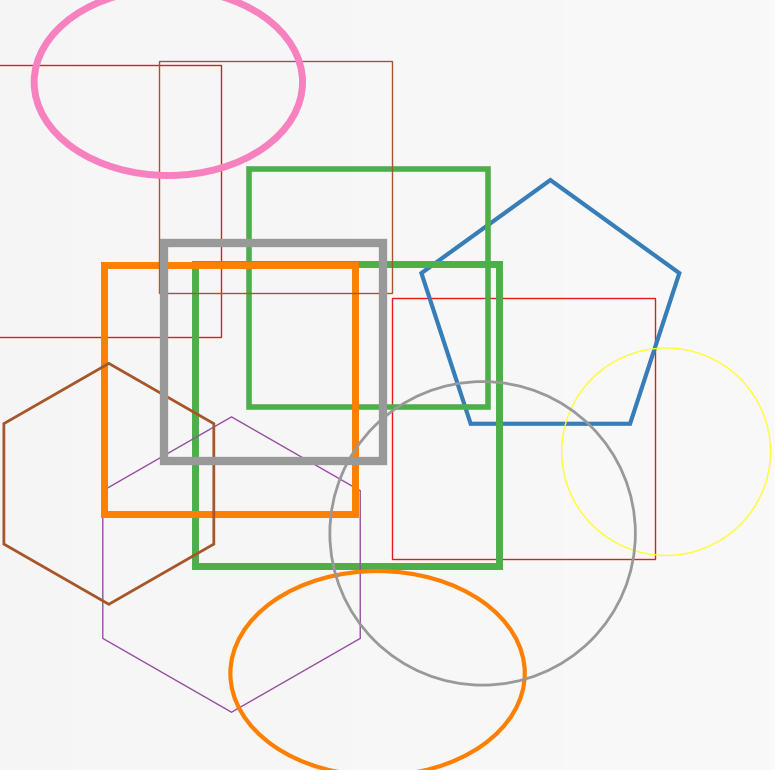[{"shape": "square", "thickness": 0.5, "radius": 0.88, "center": [0.108, 0.738]}, {"shape": "square", "thickness": 0.5, "radius": 0.85, "center": [0.676, 0.444]}, {"shape": "pentagon", "thickness": 1.5, "radius": 0.87, "center": [0.71, 0.591]}, {"shape": "square", "thickness": 2.5, "radius": 0.98, "center": [0.448, 0.461]}, {"shape": "square", "thickness": 2, "radius": 0.77, "center": [0.475, 0.626]}, {"shape": "hexagon", "thickness": 0.5, "radius": 0.96, "center": [0.299, 0.267]}, {"shape": "oval", "thickness": 1.5, "radius": 0.95, "center": [0.487, 0.125]}, {"shape": "square", "thickness": 2.5, "radius": 0.81, "center": [0.296, 0.494]}, {"shape": "circle", "thickness": 0.5, "radius": 0.67, "center": [0.859, 0.413]}, {"shape": "square", "thickness": 0.5, "radius": 0.75, "center": [0.355, 0.77]}, {"shape": "hexagon", "thickness": 1, "radius": 0.78, "center": [0.14, 0.372]}, {"shape": "oval", "thickness": 2.5, "radius": 0.87, "center": [0.217, 0.893]}, {"shape": "circle", "thickness": 1, "radius": 0.99, "center": [0.623, 0.307]}, {"shape": "square", "thickness": 3, "radius": 0.71, "center": [0.353, 0.543]}]